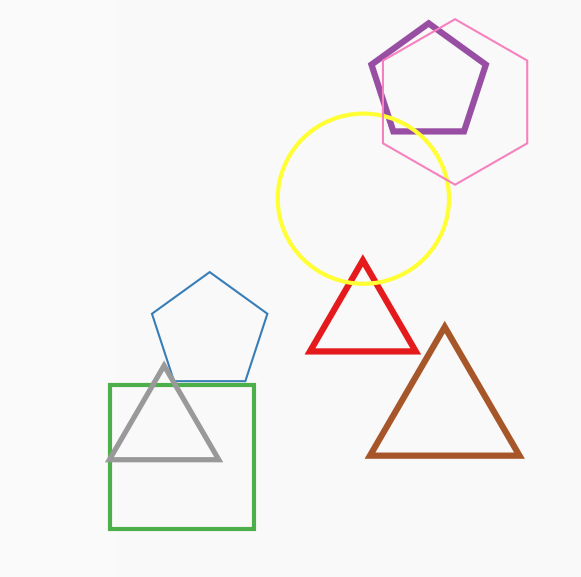[{"shape": "triangle", "thickness": 3, "radius": 0.53, "center": [0.624, 0.443]}, {"shape": "pentagon", "thickness": 1, "radius": 0.52, "center": [0.361, 0.424]}, {"shape": "square", "thickness": 2, "radius": 0.62, "center": [0.313, 0.208]}, {"shape": "pentagon", "thickness": 3, "radius": 0.52, "center": [0.737, 0.855]}, {"shape": "circle", "thickness": 2, "radius": 0.74, "center": [0.625, 0.655]}, {"shape": "triangle", "thickness": 3, "radius": 0.74, "center": [0.765, 0.284]}, {"shape": "hexagon", "thickness": 1, "radius": 0.72, "center": [0.783, 0.823]}, {"shape": "triangle", "thickness": 2.5, "radius": 0.54, "center": [0.282, 0.257]}]